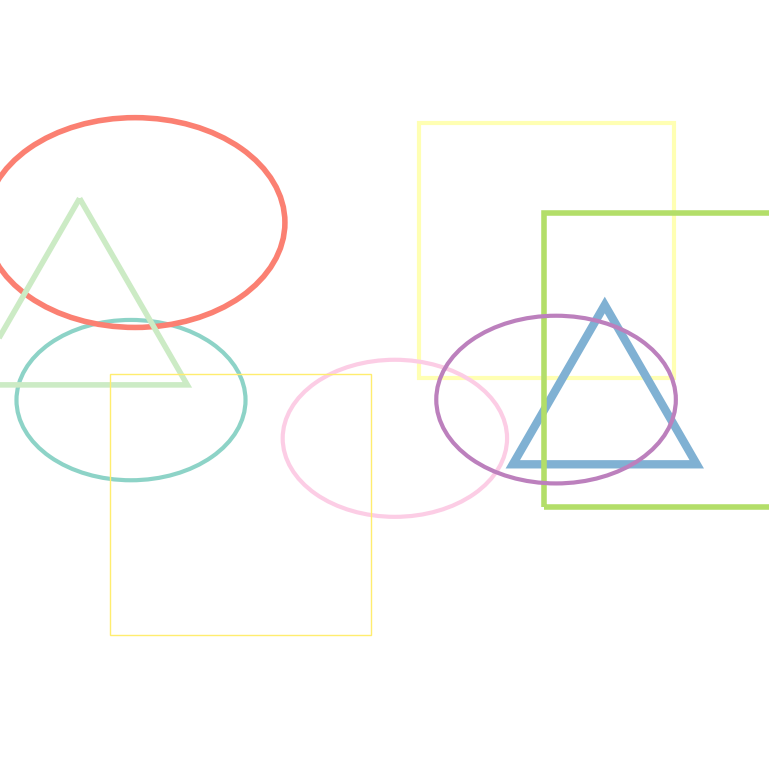[{"shape": "oval", "thickness": 1.5, "radius": 0.74, "center": [0.17, 0.48]}, {"shape": "square", "thickness": 1.5, "radius": 0.83, "center": [0.71, 0.675]}, {"shape": "oval", "thickness": 2, "radius": 0.97, "center": [0.175, 0.711]}, {"shape": "triangle", "thickness": 3, "radius": 0.69, "center": [0.785, 0.466]}, {"shape": "square", "thickness": 2, "radius": 0.95, "center": [0.897, 0.533]}, {"shape": "oval", "thickness": 1.5, "radius": 0.73, "center": [0.513, 0.431]}, {"shape": "oval", "thickness": 1.5, "radius": 0.78, "center": [0.722, 0.481]}, {"shape": "triangle", "thickness": 2, "radius": 0.81, "center": [0.103, 0.581]}, {"shape": "square", "thickness": 0.5, "radius": 0.85, "center": [0.313, 0.344]}]